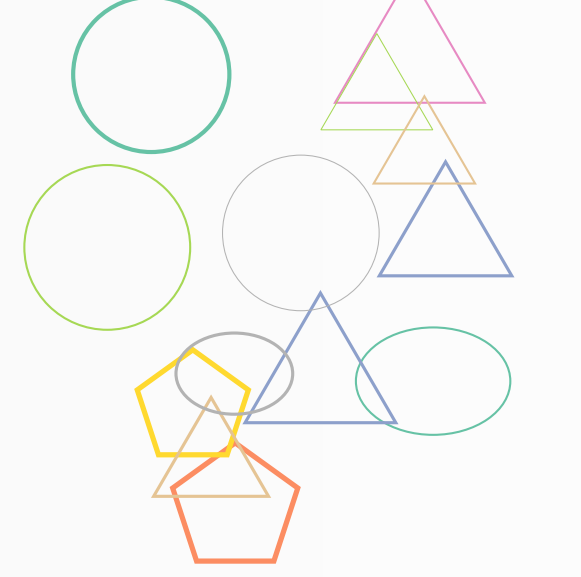[{"shape": "oval", "thickness": 1, "radius": 0.66, "center": [0.745, 0.339]}, {"shape": "circle", "thickness": 2, "radius": 0.67, "center": [0.26, 0.87]}, {"shape": "pentagon", "thickness": 2.5, "radius": 0.57, "center": [0.405, 0.119]}, {"shape": "triangle", "thickness": 1.5, "radius": 0.66, "center": [0.767, 0.587]}, {"shape": "triangle", "thickness": 1.5, "radius": 0.75, "center": [0.551, 0.342]}, {"shape": "triangle", "thickness": 1, "radius": 0.74, "center": [0.705, 0.896]}, {"shape": "triangle", "thickness": 0.5, "radius": 0.56, "center": [0.648, 0.83]}, {"shape": "circle", "thickness": 1, "radius": 0.71, "center": [0.185, 0.571]}, {"shape": "pentagon", "thickness": 2.5, "radius": 0.5, "center": [0.332, 0.293]}, {"shape": "triangle", "thickness": 1, "radius": 0.5, "center": [0.73, 0.732]}, {"shape": "triangle", "thickness": 1.5, "radius": 0.57, "center": [0.363, 0.197]}, {"shape": "oval", "thickness": 1.5, "radius": 0.5, "center": [0.403, 0.352]}, {"shape": "circle", "thickness": 0.5, "radius": 0.67, "center": [0.518, 0.596]}]